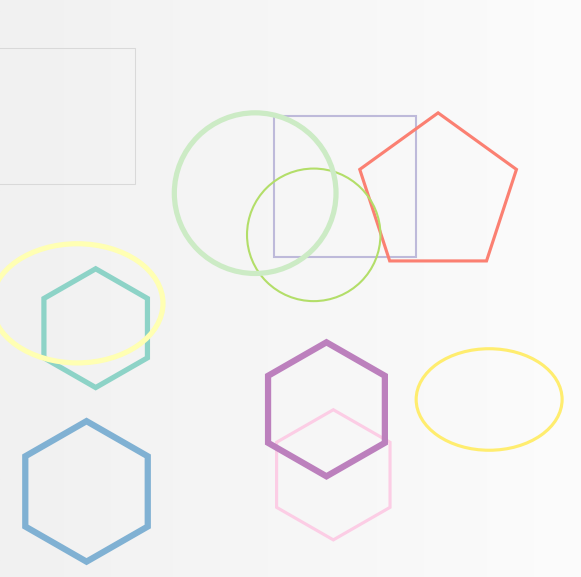[{"shape": "hexagon", "thickness": 2.5, "radius": 0.51, "center": [0.165, 0.431]}, {"shape": "oval", "thickness": 2.5, "radius": 0.74, "center": [0.133, 0.474]}, {"shape": "square", "thickness": 1, "radius": 0.61, "center": [0.594, 0.676]}, {"shape": "pentagon", "thickness": 1.5, "radius": 0.71, "center": [0.754, 0.662]}, {"shape": "hexagon", "thickness": 3, "radius": 0.61, "center": [0.149, 0.148]}, {"shape": "circle", "thickness": 1, "radius": 0.57, "center": [0.54, 0.592]}, {"shape": "hexagon", "thickness": 1.5, "radius": 0.56, "center": [0.573, 0.177]}, {"shape": "square", "thickness": 0.5, "radius": 0.59, "center": [0.115, 0.799]}, {"shape": "hexagon", "thickness": 3, "radius": 0.58, "center": [0.562, 0.29]}, {"shape": "circle", "thickness": 2.5, "radius": 0.7, "center": [0.439, 0.665]}, {"shape": "oval", "thickness": 1.5, "radius": 0.63, "center": [0.842, 0.307]}]